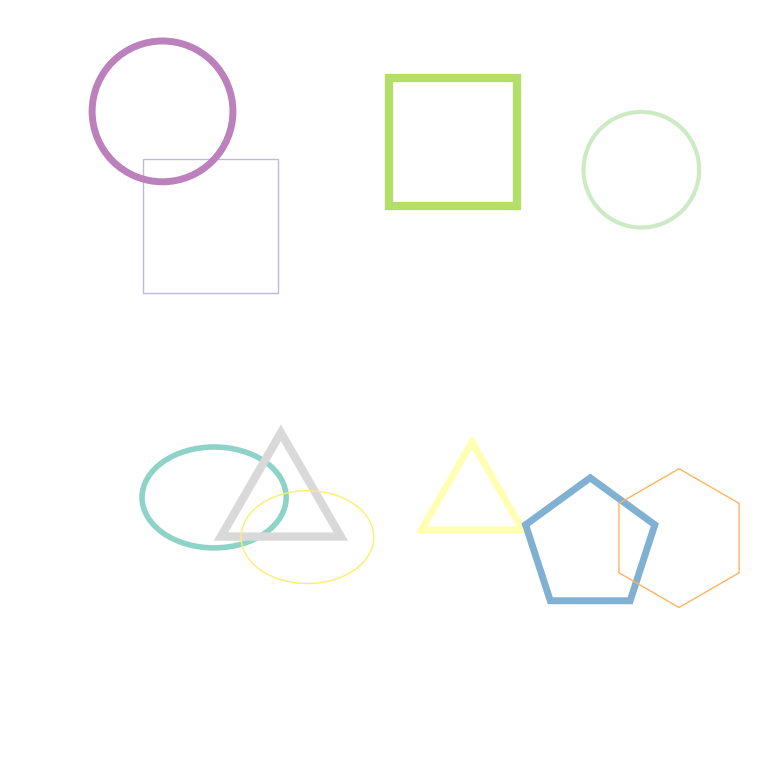[{"shape": "oval", "thickness": 2, "radius": 0.47, "center": [0.278, 0.354]}, {"shape": "triangle", "thickness": 2.5, "radius": 0.38, "center": [0.613, 0.35]}, {"shape": "square", "thickness": 0.5, "radius": 0.44, "center": [0.274, 0.707]}, {"shape": "pentagon", "thickness": 2.5, "radius": 0.44, "center": [0.767, 0.291]}, {"shape": "hexagon", "thickness": 0.5, "radius": 0.45, "center": [0.882, 0.301]}, {"shape": "square", "thickness": 3, "radius": 0.42, "center": [0.588, 0.816]}, {"shape": "triangle", "thickness": 3, "radius": 0.45, "center": [0.365, 0.348]}, {"shape": "circle", "thickness": 2.5, "radius": 0.46, "center": [0.211, 0.855]}, {"shape": "circle", "thickness": 1.5, "radius": 0.38, "center": [0.833, 0.78]}, {"shape": "oval", "thickness": 0.5, "radius": 0.43, "center": [0.399, 0.302]}]